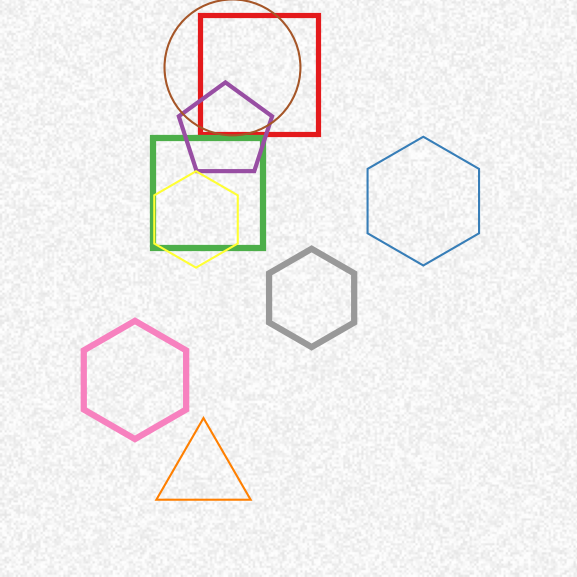[{"shape": "square", "thickness": 2.5, "radius": 0.51, "center": [0.449, 0.87]}, {"shape": "hexagon", "thickness": 1, "radius": 0.56, "center": [0.733, 0.651]}, {"shape": "square", "thickness": 3, "radius": 0.48, "center": [0.36, 0.665]}, {"shape": "pentagon", "thickness": 2, "radius": 0.42, "center": [0.39, 0.772]}, {"shape": "triangle", "thickness": 1, "radius": 0.47, "center": [0.352, 0.181]}, {"shape": "hexagon", "thickness": 1, "radius": 0.42, "center": [0.339, 0.619]}, {"shape": "circle", "thickness": 1, "radius": 0.59, "center": [0.403, 0.882]}, {"shape": "hexagon", "thickness": 3, "radius": 0.51, "center": [0.234, 0.341]}, {"shape": "hexagon", "thickness": 3, "radius": 0.43, "center": [0.54, 0.483]}]